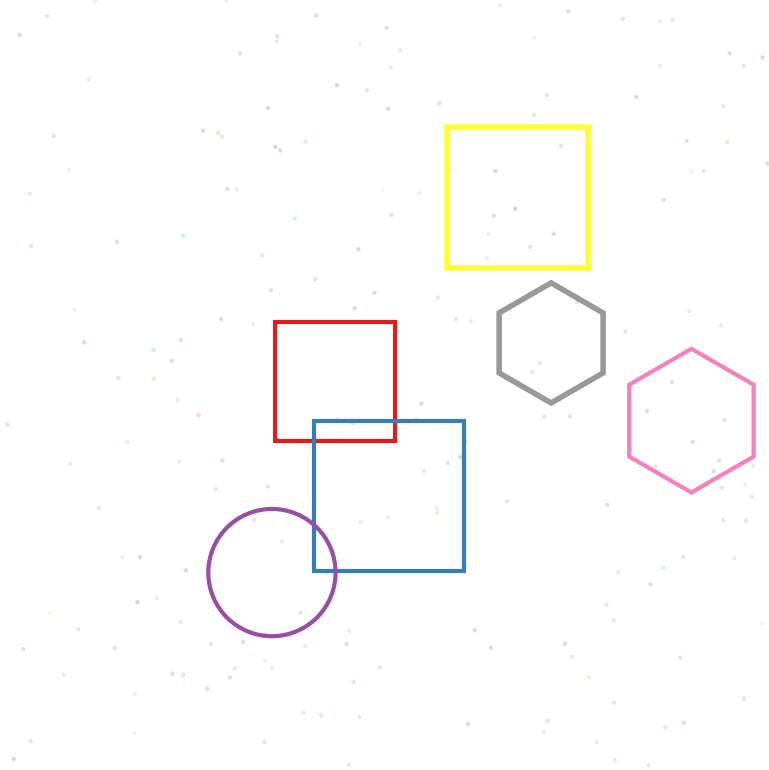[{"shape": "square", "thickness": 1.5, "radius": 0.39, "center": [0.435, 0.504]}, {"shape": "square", "thickness": 1.5, "radius": 0.49, "center": [0.505, 0.356]}, {"shape": "circle", "thickness": 1.5, "radius": 0.41, "center": [0.353, 0.256]}, {"shape": "square", "thickness": 2, "radius": 0.46, "center": [0.672, 0.744]}, {"shape": "hexagon", "thickness": 1.5, "radius": 0.47, "center": [0.898, 0.454]}, {"shape": "hexagon", "thickness": 2, "radius": 0.39, "center": [0.716, 0.555]}]